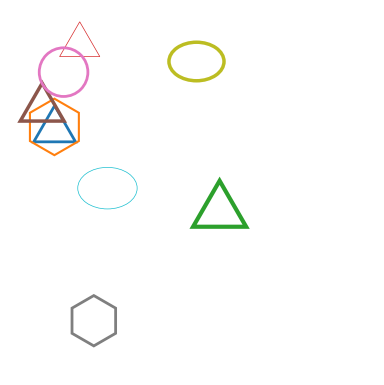[{"shape": "triangle", "thickness": 2, "radius": 0.31, "center": [0.142, 0.663]}, {"shape": "hexagon", "thickness": 1.5, "radius": 0.37, "center": [0.141, 0.67]}, {"shape": "triangle", "thickness": 3, "radius": 0.4, "center": [0.57, 0.451]}, {"shape": "triangle", "thickness": 0.5, "radius": 0.3, "center": [0.207, 0.883]}, {"shape": "triangle", "thickness": 2.5, "radius": 0.33, "center": [0.11, 0.718]}, {"shape": "circle", "thickness": 2, "radius": 0.32, "center": [0.165, 0.813]}, {"shape": "hexagon", "thickness": 2, "radius": 0.33, "center": [0.244, 0.167]}, {"shape": "oval", "thickness": 2.5, "radius": 0.36, "center": [0.51, 0.84]}, {"shape": "oval", "thickness": 0.5, "radius": 0.39, "center": [0.279, 0.511]}]